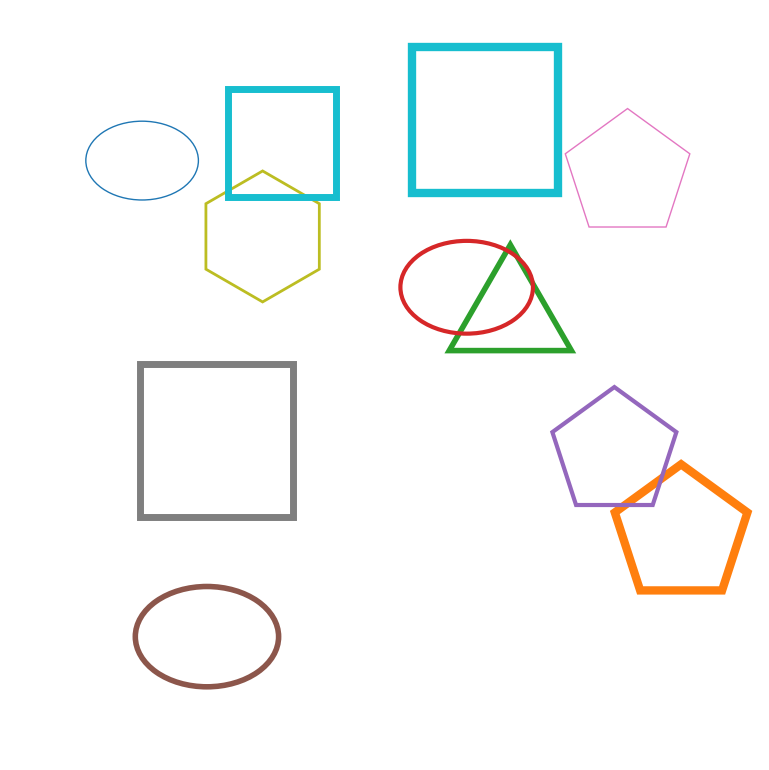[{"shape": "oval", "thickness": 0.5, "radius": 0.37, "center": [0.185, 0.791]}, {"shape": "pentagon", "thickness": 3, "radius": 0.45, "center": [0.885, 0.306]}, {"shape": "triangle", "thickness": 2, "radius": 0.46, "center": [0.663, 0.59]}, {"shape": "oval", "thickness": 1.5, "radius": 0.43, "center": [0.606, 0.627]}, {"shape": "pentagon", "thickness": 1.5, "radius": 0.42, "center": [0.798, 0.413]}, {"shape": "oval", "thickness": 2, "radius": 0.47, "center": [0.269, 0.173]}, {"shape": "pentagon", "thickness": 0.5, "radius": 0.43, "center": [0.815, 0.774]}, {"shape": "square", "thickness": 2.5, "radius": 0.49, "center": [0.281, 0.428]}, {"shape": "hexagon", "thickness": 1, "radius": 0.43, "center": [0.341, 0.693]}, {"shape": "square", "thickness": 3, "radius": 0.47, "center": [0.63, 0.844]}, {"shape": "square", "thickness": 2.5, "radius": 0.35, "center": [0.366, 0.815]}]